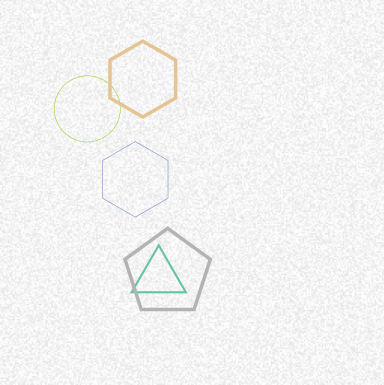[{"shape": "triangle", "thickness": 1.5, "radius": 0.41, "center": [0.412, 0.282]}, {"shape": "hexagon", "thickness": 0.5, "radius": 0.49, "center": [0.351, 0.534]}, {"shape": "circle", "thickness": 0.5, "radius": 0.43, "center": [0.227, 0.717]}, {"shape": "hexagon", "thickness": 2.5, "radius": 0.49, "center": [0.371, 0.795]}, {"shape": "pentagon", "thickness": 2.5, "radius": 0.58, "center": [0.435, 0.29]}]